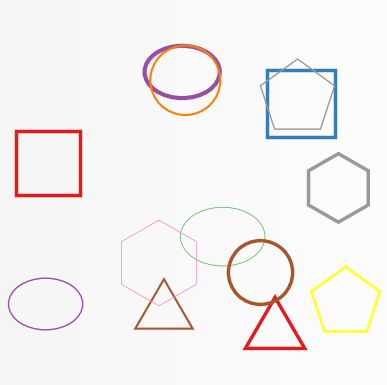[{"shape": "square", "thickness": 2.5, "radius": 0.41, "center": [0.124, 0.576]}, {"shape": "triangle", "thickness": 2.5, "radius": 0.44, "center": [0.71, 0.139]}, {"shape": "square", "thickness": 2.5, "radius": 0.43, "center": [0.777, 0.732]}, {"shape": "oval", "thickness": 0.5, "radius": 0.55, "center": [0.575, 0.385]}, {"shape": "oval", "thickness": 3, "radius": 0.48, "center": [0.47, 0.813]}, {"shape": "oval", "thickness": 1, "radius": 0.48, "center": [0.118, 0.21]}, {"shape": "circle", "thickness": 1.5, "radius": 0.45, "center": [0.478, 0.792]}, {"shape": "pentagon", "thickness": 2, "radius": 0.46, "center": [0.892, 0.214]}, {"shape": "triangle", "thickness": 1.5, "radius": 0.43, "center": [0.423, 0.189]}, {"shape": "circle", "thickness": 2.5, "radius": 0.41, "center": [0.672, 0.292]}, {"shape": "hexagon", "thickness": 0.5, "radius": 0.56, "center": [0.41, 0.317]}, {"shape": "hexagon", "thickness": 2.5, "radius": 0.44, "center": [0.873, 0.512]}, {"shape": "pentagon", "thickness": 1, "radius": 0.5, "center": [0.768, 0.746]}]